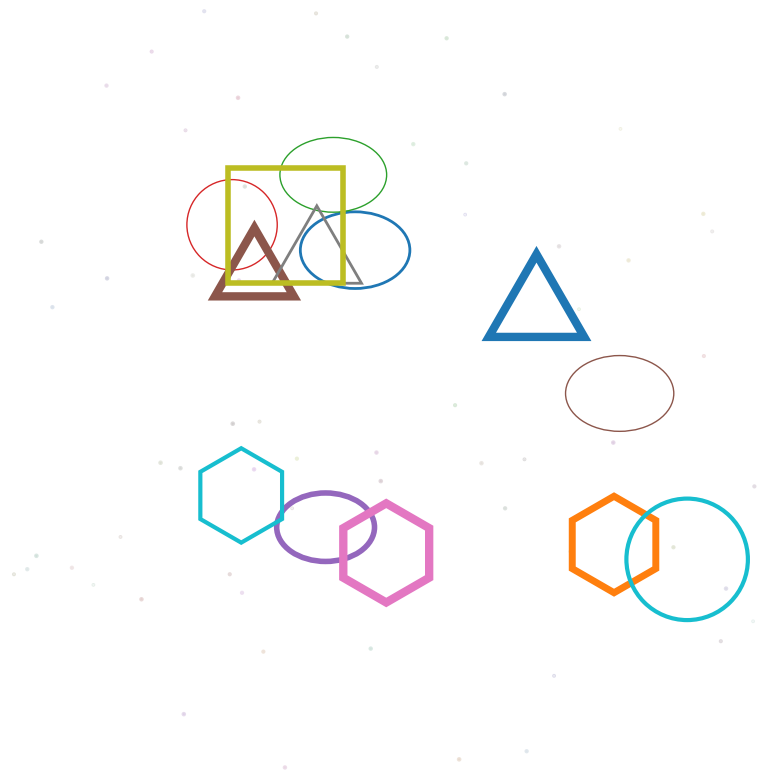[{"shape": "oval", "thickness": 1, "radius": 0.36, "center": [0.461, 0.675]}, {"shape": "triangle", "thickness": 3, "radius": 0.36, "center": [0.697, 0.598]}, {"shape": "hexagon", "thickness": 2.5, "radius": 0.31, "center": [0.797, 0.293]}, {"shape": "oval", "thickness": 0.5, "radius": 0.35, "center": [0.433, 0.773]}, {"shape": "circle", "thickness": 0.5, "radius": 0.29, "center": [0.301, 0.708]}, {"shape": "oval", "thickness": 2, "radius": 0.32, "center": [0.423, 0.315]}, {"shape": "triangle", "thickness": 3, "radius": 0.3, "center": [0.33, 0.645]}, {"shape": "oval", "thickness": 0.5, "radius": 0.35, "center": [0.805, 0.489]}, {"shape": "hexagon", "thickness": 3, "radius": 0.32, "center": [0.502, 0.282]}, {"shape": "triangle", "thickness": 1, "radius": 0.34, "center": [0.411, 0.666]}, {"shape": "square", "thickness": 2, "radius": 0.37, "center": [0.371, 0.707]}, {"shape": "circle", "thickness": 1.5, "radius": 0.39, "center": [0.892, 0.274]}, {"shape": "hexagon", "thickness": 1.5, "radius": 0.31, "center": [0.313, 0.357]}]